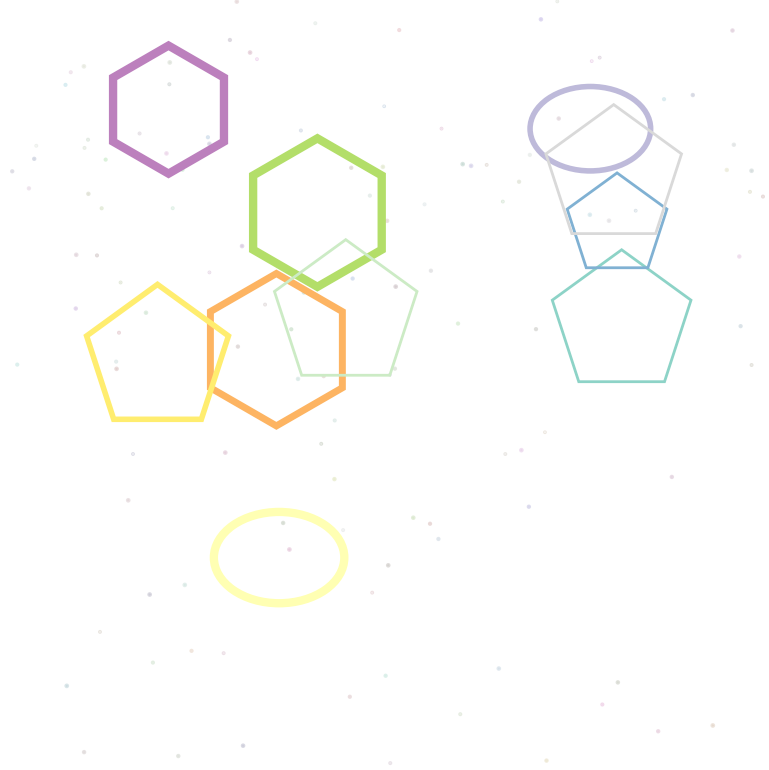[{"shape": "pentagon", "thickness": 1, "radius": 0.47, "center": [0.807, 0.581]}, {"shape": "oval", "thickness": 3, "radius": 0.42, "center": [0.362, 0.276]}, {"shape": "oval", "thickness": 2, "radius": 0.39, "center": [0.767, 0.833]}, {"shape": "pentagon", "thickness": 1, "radius": 0.34, "center": [0.801, 0.707]}, {"shape": "hexagon", "thickness": 2.5, "radius": 0.49, "center": [0.359, 0.546]}, {"shape": "hexagon", "thickness": 3, "radius": 0.48, "center": [0.412, 0.724]}, {"shape": "pentagon", "thickness": 1, "radius": 0.46, "center": [0.797, 0.772]}, {"shape": "hexagon", "thickness": 3, "radius": 0.42, "center": [0.219, 0.858]}, {"shape": "pentagon", "thickness": 1, "radius": 0.49, "center": [0.449, 0.591]}, {"shape": "pentagon", "thickness": 2, "radius": 0.48, "center": [0.205, 0.534]}]